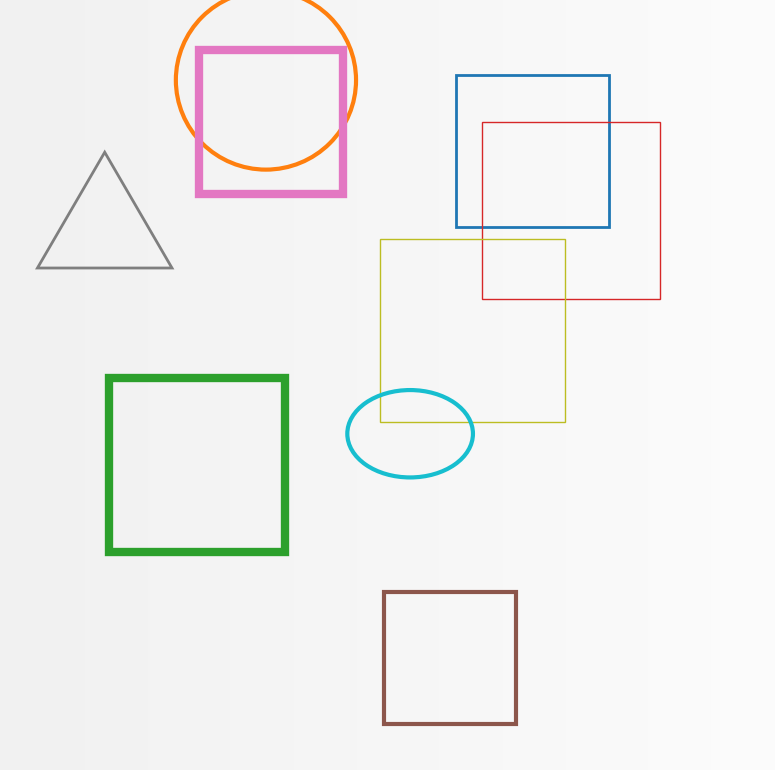[{"shape": "square", "thickness": 1, "radius": 0.49, "center": [0.687, 0.804]}, {"shape": "circle", "thickness": 1.5, "radius": 0.58, "center": [0.343, 0.896]}, {"shape": "square", "thickness": 3, "radius": 0.57, "center": [0.254, 0.396]}, {"shape": "square", "thickness": 0.5, "radius": 0.57, "center": [0.737, 0.726]}, {"shape": "square", "thickness": 1.5, "radius": 0.43, "center": [0.581, 0.146]}, {"shape": "square", "thickness": 3, "radius": 0.47, "center": [0.35, 0.841]}, {"shape": "triangle", "thickness": 1, "radius": 0.5, "center": [0.135, 0.702]}, {"shape": "square", "thickness": 0.5, "radius": 0.6, "center": [0.609, 0.571]}, {"shape": "oval", "thickness": 1.5, "radius": 0.41, "center": [0.529, 0.437]}]